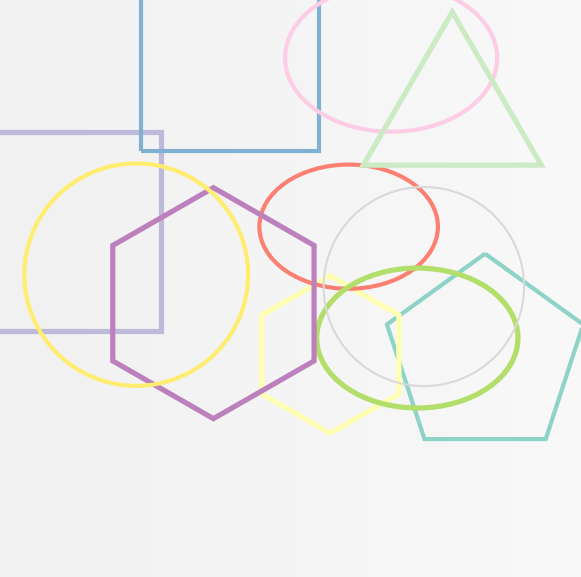[{"shape": "pentagon", "thickness": 2, "radius": 0.89, "center": [0.835, 0.382]}, {"shape": "hexagon", "thickness": 2.5, "radius": 0.68, "center": [0.568, 0.385]}, {"shape": "square", "thickness": 2.5, "radius": 0.86, "center": [0.103, 0.598]}, {"shape": "oval", "thickness": 2, "radius": 0.77, "center": [0.6, 0.607]}, {"shape": "square", "thickness": 2, "radius": 0.76, "center": [0.395, 0.891]}, {"shape": "oval", "thickness": 2.5, "radius": 0.87, "center": [0.718, 0.414]}, {"shape": "oval", "thickness": 2, "radius": 0.91, "center": [0.673, 0.899]}, {"shape": "circle", "thickness": 1, "radius": 0.86, "center": [0.729, 0.503]}, {"shape": "hexagon", "thickness": 2.5, "radius": 1.0, "center": [0.367, 0.474]}, {"shape": "triangle", "thickness": 2.5, "radius": 0.88, "center": [0.778, 0.802]}, {"shape": "circle", "thickness": 2, "radius": 0.96, "center": [0.234, 0.524]}]